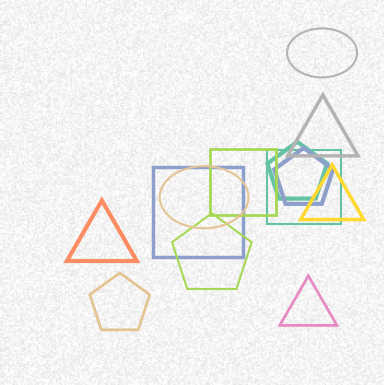[{"shape": "pentagon", "thickness": 3, "radius": 0.41, "center": [0.772, 0.55]}, {"shape": "square", "thickness": 1.5, "radius": 0.48, "center": [0.789, 0.513]}, {"shape": "triangle", "thickness": 3, "radius": 0.52, "center": [0.265, 0.375]}, {"shape": "square", "thickness": 2.5, "radius": 0.59, "center": [0.515, 0.45]}, {"shape": "pentagon", "thickness": 3, "radius": 0.4, "center": [0.789, 0.535]}, {"shape": "triangle", "thickness": 2, "radius": 0.43, "center": [0.801, 0.198]}, {"shape": "square", "thickness": 2, "radius": 0.43, "center": [0.631, 0.527]}, {"shape": "pentagon", "thickness": 1.5, "radius": 0.54, "center": [0.55, 0.337]}, {"shape": "triangle", "thickness": 2.5, "radius": 0.47, "center": [0.863, 0.477]}, {"shape": "pentagon", "thickness": 2, "radius": 0.41, "center": [0.311, 0.209]}, {"shape": "oval", "thickness": 1.5, "radius": 0.58, "center": [0.53, 0.488]}, {"shape": "oval", "thickness": 1.5, "radius": 0.45, "center": [0.837, 0.863]}, {"shape": "triangle", "thickness": 2.5, "radius": 0.53, "center": [0.839, 0.648]}]